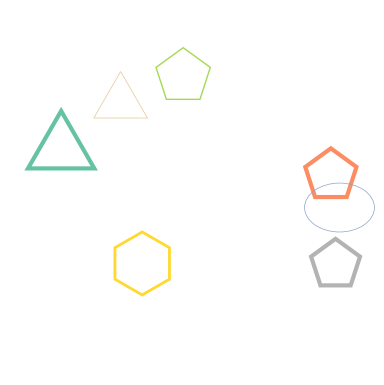[{"shape": "triangle", "thickness": 3, "radius": 0.5, "center": [0.159, 0.612]}, {"shape": "pentagon", "thickness": 3, "radius": 0.35, "center": [0.859, 0.545]}, {"shape": "oval", "thickness": 0.5, "radius": 0.45, "center": [0.882, 0.461]}, {"shape": "pentagon", "thickness": 1, "radius": 0.37, "center": [0.476, 0.802]}, {"shape": "hexagon", "thickness": 2, "radius": 0.41, "center": [0.369, 0.316]}, {"shape": "triangle", "thickness": 0.5, "radius": 0.4, "center": [0.313, 0.734]}, {"shape": "pentagon", "thickness": 3, "radius": 0.33, "center": [0.872, 0.313]}]